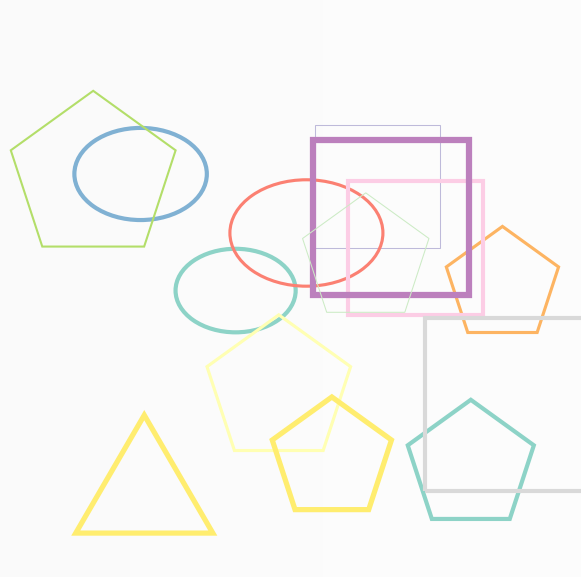[{"shape": "oval", "thickness": 2, "radius": 0.52, "center": [0.405, 0.496]}, {"shape": "pentagon", "thickness": 2, "radius": 0.57, "center": [0.81, 0.193]}, {"shape": "pentagon", "thickness": 1.5, "radius": 0.65, "center": [0.48, 0.324]}, {"shape": "square", "thickness": 0.5, "radius": 0.54, "center": [0.65, 0.676]}, {"shape": "oval", "thickness": 1.5, "radius": 0.66, "center": [0.527, 0.596]}, {"shape": "oval", "thickness": 2, "radius": 0.57, "center": [0.242, 0.698]}, {"shape": "pentagon", "thickness": 1.5, "radius": 0.51, "center": [0.864, 0.506]}, {"shape": "pentagon", "thickness": 1, "radius": 0.75, "center": [0.16, 0.693]}, {"shape": "square", "thickness": 2, "radius": 0.58, "center": [0.715, 0.57]}, {"shape": "square", "thickness": 2, "radius": 0.75, "center": [0.88, 0.299]}, {"shape": "square", "thickness": 3, "radius": 0.67, "center": [0.672, 0.622]}, {"shape": "pentagon", "thickness": 0.5, "radius": 0.57, "center": [0.629, 0.551]}, {"shape": "pentagon", "thickness": 2.5, "radius": 0.54, "center": [0.571, 0.204]}, {"shape": "triangle", "thickness": 2.5, "radius": 0.68, "center": [0.248, 0.144]}]